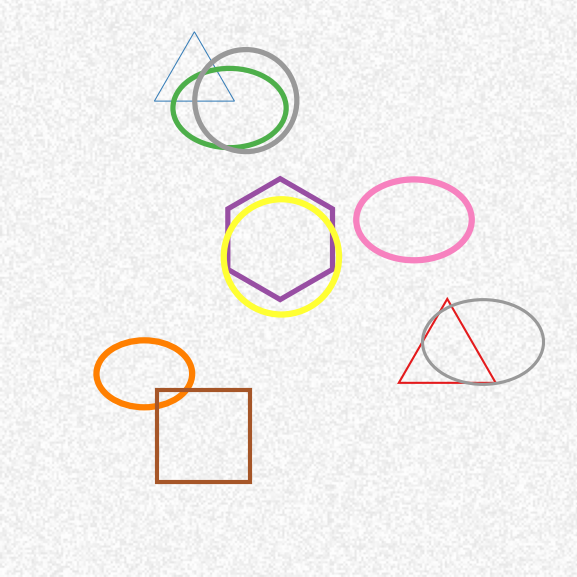[{"shape": "triangle", "thickness": 1, "radius": 0.48, "center": [0.774, 0.385]}, {"shape": "triangle", "thickness": 0.5, "radius": 0.4, "center": [0.337, 0.864]}, {"shape": "oval", "thickness": 2.5, "radius": 0.49, "center": [0.397, 0.812]}, {"shape": "hexagon", "thickness": 2.5, "radius": 0.52, "center": [0.485, 0.585]}, {"shape": "oval", "thickness": 3, "radius": 0.41, "center": [0.25, 0.352]}, {"shape": "circle", "thickness": 3, "radius": 0.5, "center": [0.487, 0.554]}, {"shape": "square", "thickness": 2, "radius": 0.4, "center": [0.353, 0.244]}, {"shape": "oval", "thickness": 3, "radius": 0.5, "center": [0.717, 0.618]}, {"shape": "oval", "thickness": 1.5, "radius": 0.52, "center": [0.836, 0.407]}, {"shape": "circle", "thickness": 2.5, "radius": 0.44, "center": [0.426, 0.825]}]